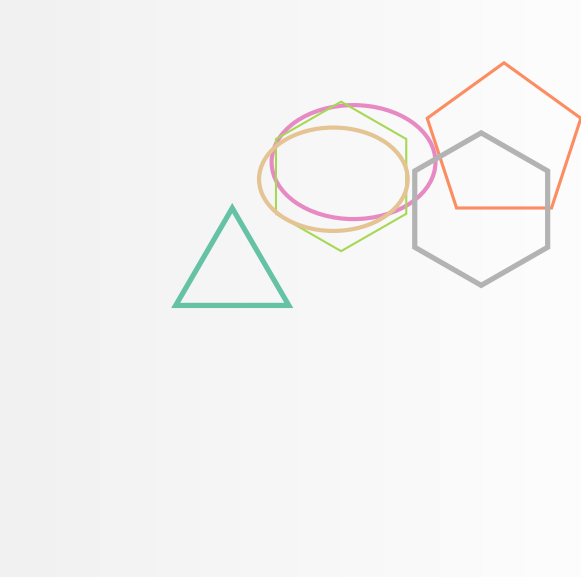[{"shape": "triangle", "thickness": 2.5, "radius": 0.56, "center": [0.4, 0.526]}, {"shape": "pentagon", "thickness": 1.5, "radius": 0.69, "center": [0.867, 0.751]}, {"shape": "oval", "thickness": 2, "radius": 0.7, "center": [0.608, 0.718]}, {"shape": "hexagon", "thickness": 1, "radius": 0.65, "center": [0.587, 0.694]}, {"shape": "oval", "thickness": 2, "radius": 0.64, "center": [0.574, 0.689]}, {"shape": "hexagon", "thickness": 2.5, "radius": 0.66, "center": [0.828, 0.637]}]